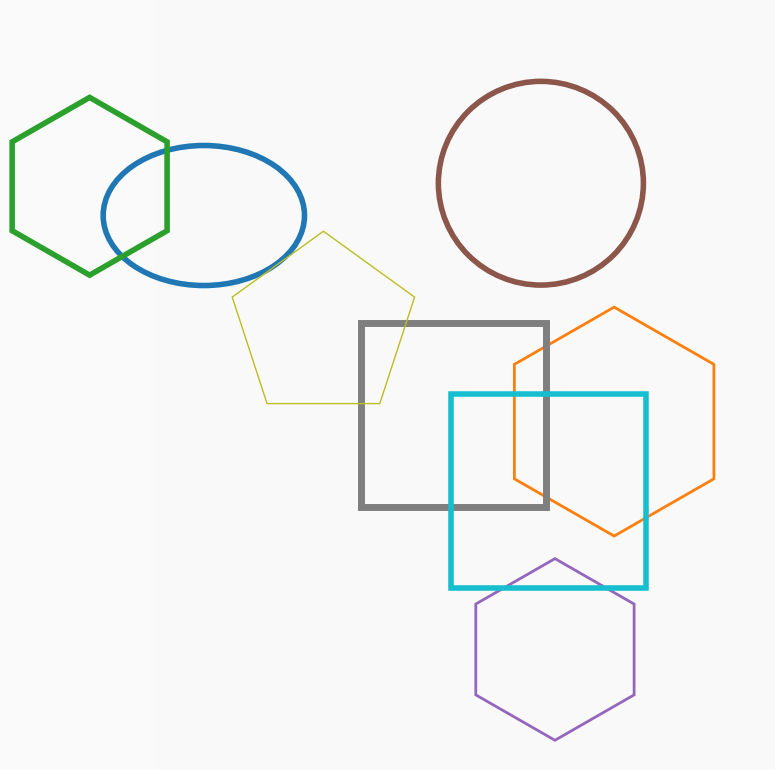[{"shape": "oval", "thickness": 2, "radius": 0.65, "center": [0.263, 0.72]}, {"shape": "hexagon", "thickness": 1, "radius": 0.74, "center": [0.792, 0.452]}, {"shape": "hexagon", "thickness": 2, "radius": 0.58, "center": [0.116, 0.758]}, {"shape": "hexagon", "thickness": 1, "radius": 0.59, "center": [0.716, 0.157]}, {"shape": "circle", "thickness": 2, "radius": 0.66, "center": [0.698, 0.762]}, {"shape": "square", "thickness": 2.5, "radius": 0.6, "center": [0.585, 0.461]}, {"shape": "pentagon", "thickness": 0.5, "radius": 0.62, "center": [0.417, 0.576]}, {"shape": "square", "thickness": 2, "radius": 0.63, "center": [0.708, 0.362]}]